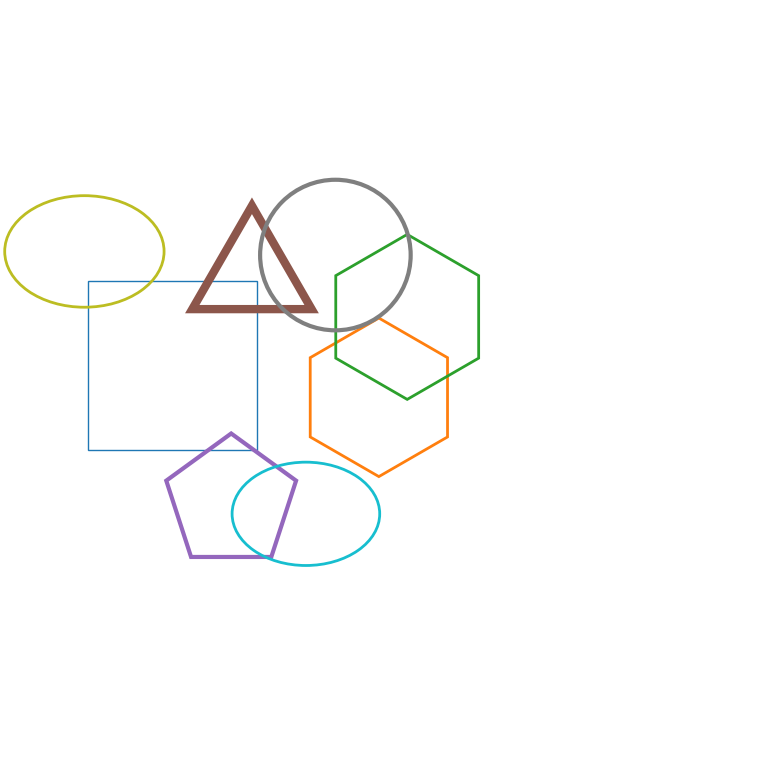[{"shape": "square", "thickness": 0.5, "radius": 0.55, "center": [0.224, 0.525]}, {"shape": "hexagon", "thickness": 1, "radius": 0.51, "center": [0.492, 0.484]}, {"shape": "hexagon", "thickness": 1, "radius": 0.54, "center": [0.529, 0.588]}, {"shape": "pentagon", "thickness": 1.5, "radius": 0.44, "center": [0.3, 0.348]}, {"shape": "triangle", "thickness": 3, "radius": 0.45, "center": [0.327, 0.643]}, {"shape": "circle", "thickness": 1.5, "radius": 0.49, "center": [0.436, 0.669]}, {"shape": "oval", "thickness": 1, "radius": 0.52, "center": [0.11, 0.673]}, {"shape": "oval", "thickness": 1, "radius": 0.48, "center": [0.397, 0.333]}]